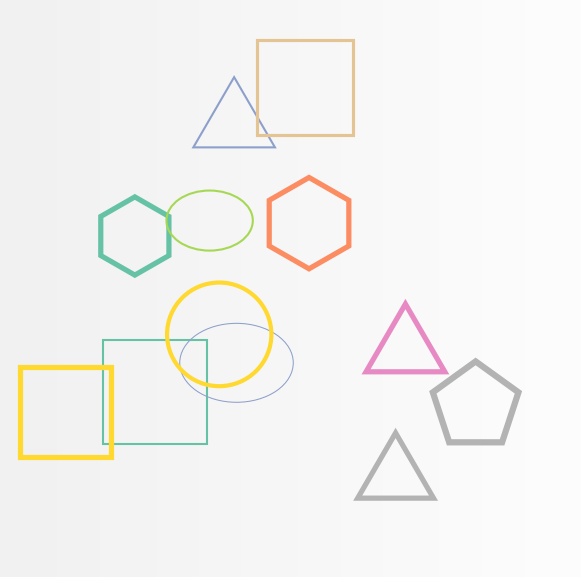[{"shape": "hexagon", "thickness": 2.5, "radius": 0.34, "center": [0.232, 0.59]}, {"shape": "square", "thickness": 1, "radius": 0.45, "center": [0.266, 0.321]}, {"shape": "hexagon", "thickness": 2.5, "radius": 0.4, "center": [0.532, 0.613]}, {"shape": "triangle", "thickness": 1, "radius": 0.41, "center": [0.403, 0.784]}, {"shape": "oval", "thickness": 0.5, "radius": 0.49, "center": [0.407, 0.371]}, {"shape": "triangle", "thickness": 2.5, "radius": 0.39, "center": [0.698, 0.394]}, {"shape": "oval", "thickness": 1, "radius": 0.37, "center": [0.361, 0.617]}, {"shape": "circle", "thickness": 2, "radius": 0.45, "center": [0.377, 0.42]}, {"shape": "square", "thickness": 2.5, "radius": 0.39, "center": [0.113, 0.285]}, {"shape": "square", "thickness": 1.5, "radius": 0.41, "center": [0.525, 0.847]}, {"shape": "triangle", "thickness": 2.5, "radius": 0.38, "center": [0.681, 0.174]}, {"shape": "pentagon", "thickness": 3, "radius": 0.39, "center": [0.818, 0.296]}]